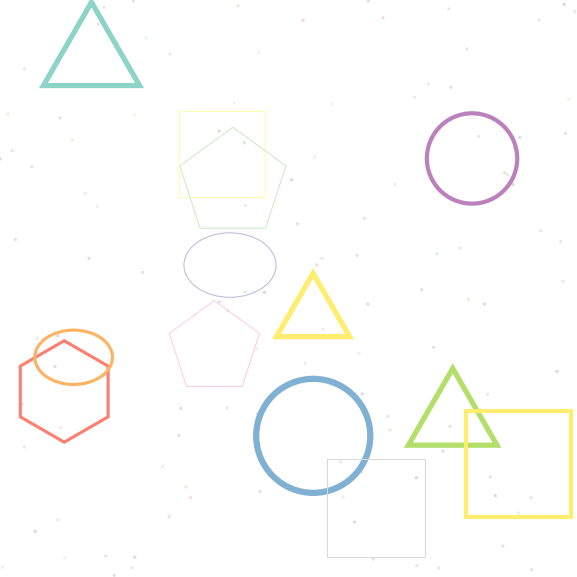[{"shape": "triangle", "thickness": 2.5, "radius": 0.48, "center": [0.158, 0.899]}, {"shape": "square", "thickness": 0.5, "radius": 0.37, "center": [0.384, 0.733]}, {"shape": "oval", "thickness": 0.5, "radius": 0.4, "center": [0.398, 0.54]}, {"shape": "hexagon", "thickness": 1.5, "radius": 0.44, "center": [0.111, 0.321]}, {"shape": "circle", "thickness": 3, "radius": 0.49, "center": [0.542, 0.244]}, {"shape": "oval", "thickness": 1.5, "radius": 0.34, "center": [0.128, 0.38]}, {"shape": "triangle", "thickness": 2.5, "radius": 0.44, "center": [0.784, 0.273]}, {"shape": "pentagon", "thickness": 0.5, "radius": 0.41, "center": [0.371, 0.396]}, {"shape": "square", "thickness": 0.5, "radius": 0.43, "center": [0.651, 0.12]}, {"shape": "circle", "thickness": 2, "radius": 0.39, "center": [0.817, 0.725]}, {"shape": "pentagon", "thickness": 0.5, "radius": 0.48, "center": [0.403, 0.682]}, {"shape": "square", "thickness": 2, "radius": 0.46, "center": [0.897, 0.196]}, {"shape": "triangle", "thickness": 2.5, "radius": 0.37, "center": [0.542, 0.453]}]